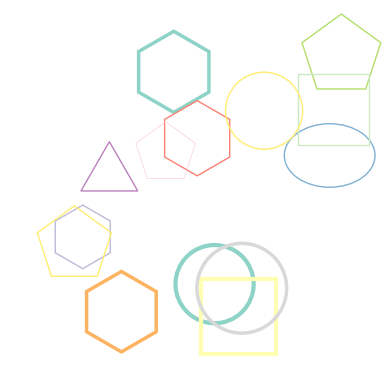[{"shape": "hexagon", "thickness": 2.5, "radius": 0.53, "center": [0.451, 0.813]}, {"shape": "circle", "thickness": 3, "radius": 0.51, "center": [0.557, 0.262]}, {"shape": "square", "thickness": 3, "radius": 0.49, "center": [0.62, 0.178]}, {"shape": "hexagon", "thickness": 1, "radius": 0.41, "center": [0.215, 0.385]}, {"shape": "hexagon", "thickness": 1, "radius": 0.49, "center": [0.512, 0.641]}, {"shape": "oval", "thickness": 1, "radius": 0.59, "center": [0.856, 0.596]}, {"shape": "hexagon", "thickness": 2.5, "radius": 0.52, "center": [0.315, 0.19]}, {"shape": "pentagon", "thickness": 1, "radius": 0.54, "center": [0.887, 0.856]}, {"shape": "pentagon", "thickness": 0.5, "radius": 0.41, "center": [0.43, 0.602]}, {"shape": "circle", "thickness": 2.5, "radius": 0.58, "center": [0.628, 0.251]}, {"shape": "triangle", "thickness": 1, "radius": 0.43, "center": [0.284, 0.547]}, {"shape": "square", "thickness": 1, "radius": 0.46, "center": [0.866, 0.716]}, {"shape": "circle", "thickness": 1, "radius": 0.5, "center": [0.686, 0.712]}, {"shape": "pentagon", "thickness": 1, "radius": 0.51, "center": [0.193, 0.364]}]